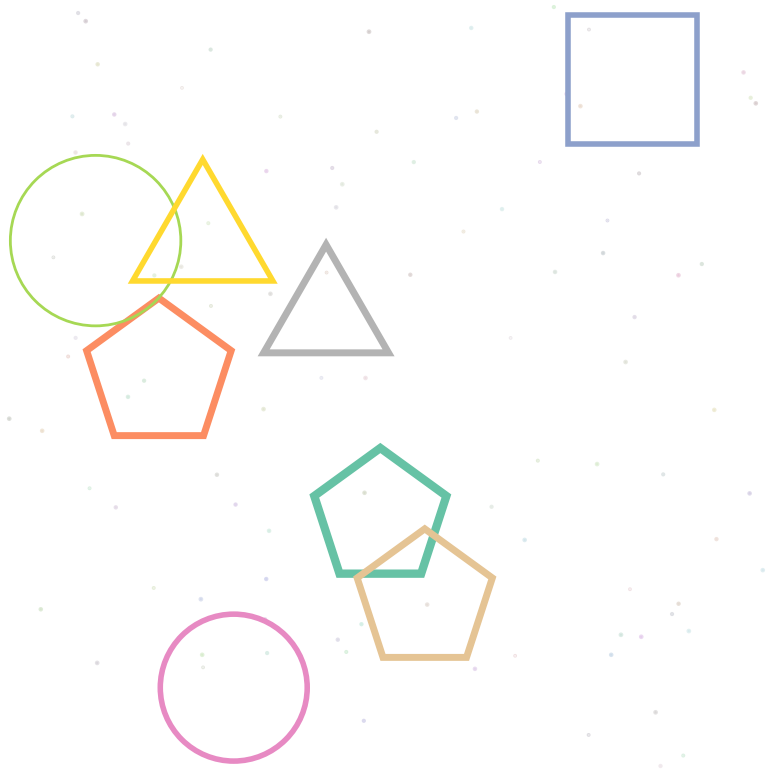[{"shape": "pentagon", "thickness": 3, "radius": 0.45, "center": [0.494, 0.328]}, {"shape": "pentagon", "thickness": 2.5, "radius": 0.49, "center": [0.206, 0.514]}, {"shape": "square", "thickness": 2, "radius": 0.42, "center": [0.821, 0.896]}, {"shape": "circle", "thickness": 2, "radius": 0.48, "center": [0.304, 0.107]}, {"shape": "circle", "thickness": 1, "radius": 0.55, "center": [0.124, 0.688]}, {"shape": "triangle", "thickness": 2, "radius": 0.53, "center": [0.263, 0.688]}, {"shape": "pentagon", "thickness": 2.5, "radius": 0.46, "center": [0.552, 0.221]}, {"shape": "triangle", "thickness": 2.5, "radius": 0.47, "center": [0.423, 0.589]}]